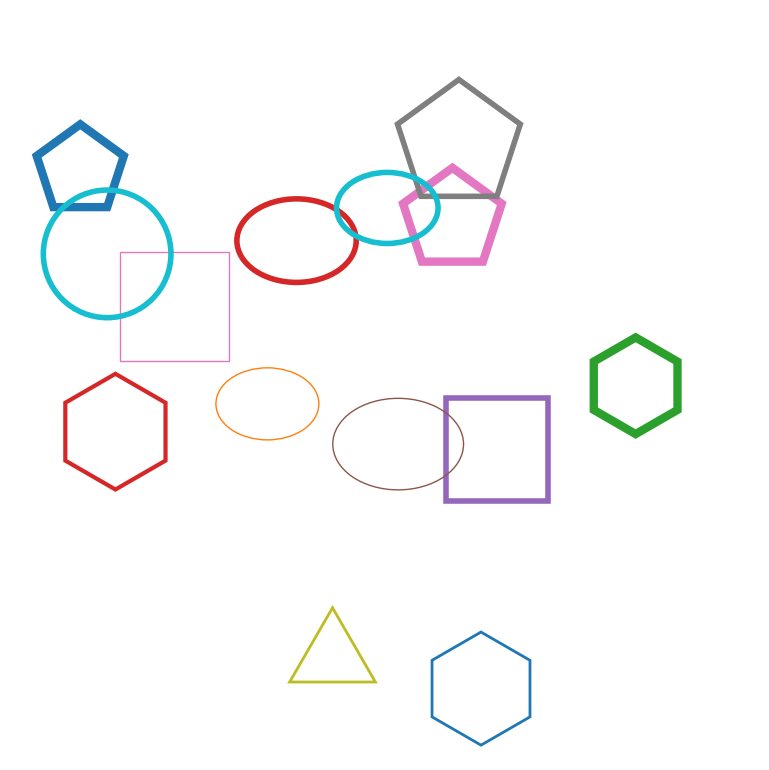[{"shape": "hexagon", "thickness": 1, "radius": 0.37, "center": [0.625, 0.106]}, {"shape": "pentagon", "thickness": 3, "radius": 0.3, "center": [0.104, 0.779]}, {"shape": "oval", "thickness": 0.5, "radius": 0.33, "center": [0.347, 0.476]}, {"shape": "hexagon", "thickness": 3, "radius": 0.31, "center": [0.826, 0.499]}, {"shape": "hexagon", "thickness": 1.5, "radius": 0.38, "center": [0.15, 0.439]}, {"shape": "oval", "thickness": 2, "radius": 0.39, "center": [0.385, 0.687]}, {"shape": "square", "thickness": 2, "radius": 0.33, "center": [0.646, 0.416]}, {"shape": "oval", "thickness": 0.5, "radius": 0.42, "center": [0.517, 0.423]}, {"shape": "pentagon", "thickness": 3, "radius": 0.34, "center": [0.588, 0.715]}, {"shape": "square", "thickness": 0.5, "radius": 0.35, "center": [0.226, 0.602]}, {"shape": "pentagon", "thickness": 2, "radius": 0.42, "center": [0.596, 0.813]}, {"shape": "triangle", "thickness": 1, "radius": 0.32, "center": [0.432, 0.146]}, {"shape": "oval", "thickness": 2, "radius": 0.33, "center": [0.503, 0.73]}, {"shape": "circle", "thickness": 2, "radius": 0.41, "center": [0.139, 0.67]}]